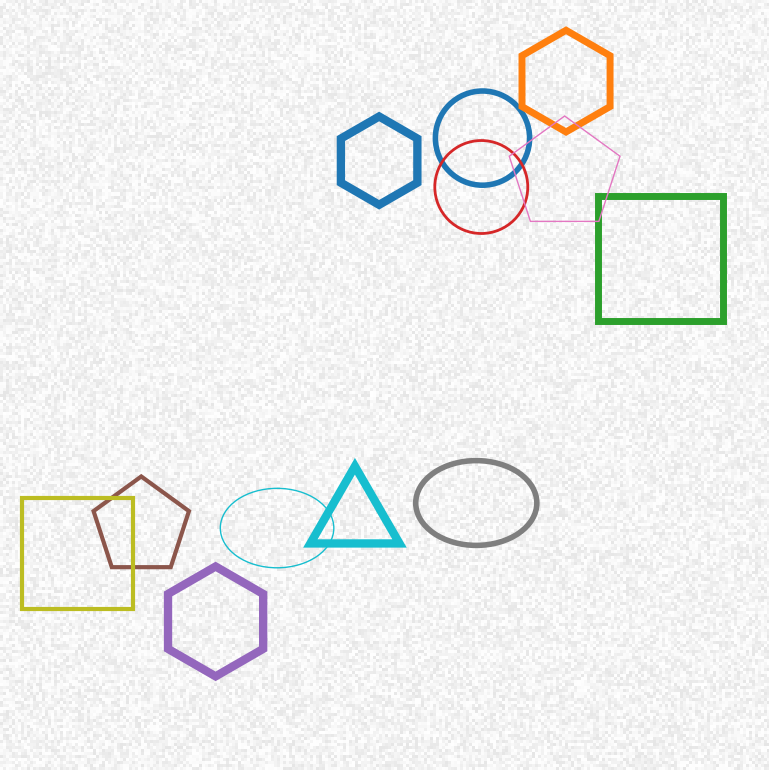[{"shape": "circle", "thickness": 2, "radius": 0.31, "center": [0.627, 0.821]}, {"shape": "hexagon", "thickness": 3, "radius": 0.29, "center": [0.492, 0.791]}, {"shape": "hexagon", "thickness": 2.5, "radius": 0.33, "center": [0.735, 0.895]}, {"shape": "square", "thickness": 2.5, "radius": 0.41, "center": [0.858, 0.664]}, {"shape": "circle", "thickness": 1, "radius": 0.3, "center": [0.625, 0.757]}, {"shape": "hexagon", "thickness": 3, "radius": 0.36, "center": [0.28, 0.193]}, {"shape": "pentagon", "thickness": 1.5, "radius": 0.33, "center": [0.183, 0.316]}, {"shape": "pentagon", "thickness": 0.5, "radius": 0.38, "center": [0.733, 0.774]}, {"shape": "oval", "thickness": 2, "radius": 0.39, "center": [0.619, 0.347]}, {"shape": "square", "thickness": 1.5, "radius": 0.36, "center": [0.101, 0.281]}, {"shape": "oval", "thickness": 0.5, "radius": 0.37, "center": [0.36, 0.314]}, {"shape": "triangle", "thickness": 3, "radius": 0.33, "center": [0.461, 0.328]}]